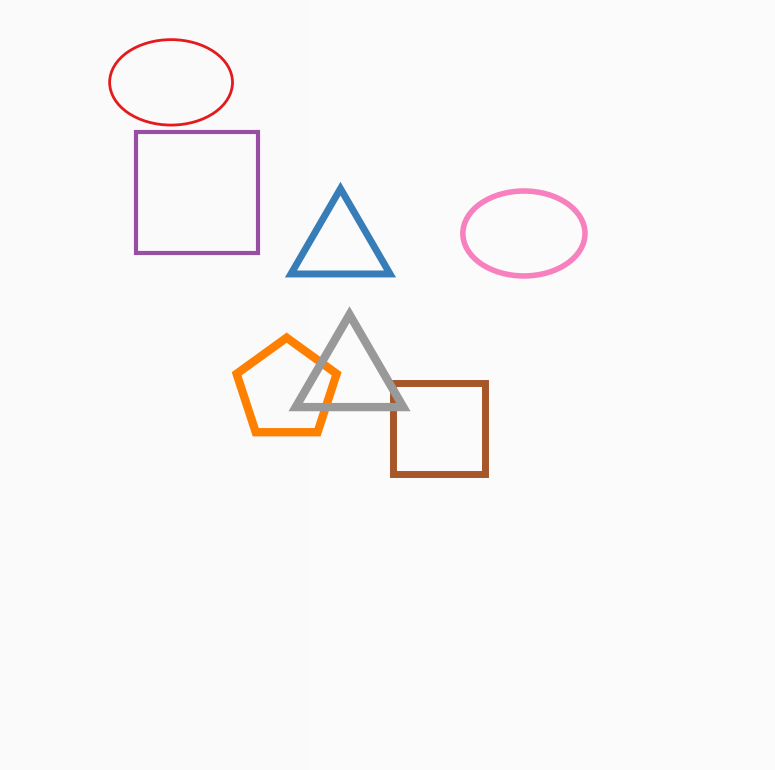[{"shape": "oval", "thickness": 1, "radius": 0.4, "center": [0.221, 0.893]}, {"shape": "triangle", "thickness": 2.5, "radius": 0.37, "center": [0.439, 0.681]}, {"shape": "square", "thickness": 1.5, "radius": 0.39, "center": [0.254, 0.75]}, {"shape": "pentagon", "thickness": 3, "radius": 0.34, "center": [0.37, 0.494]}, {"shape": "square", "thickness": 2.5, "radius": 0.3, "center": [0.566, 0.443]}, {"shape": "oval", "thickness": 2, "radius": 0.39, "center": [0.676, 0.697]}, {"shape": "triangle", "thickness": 3, "radius": 0.4, "center": [0.451, 0.511]}]